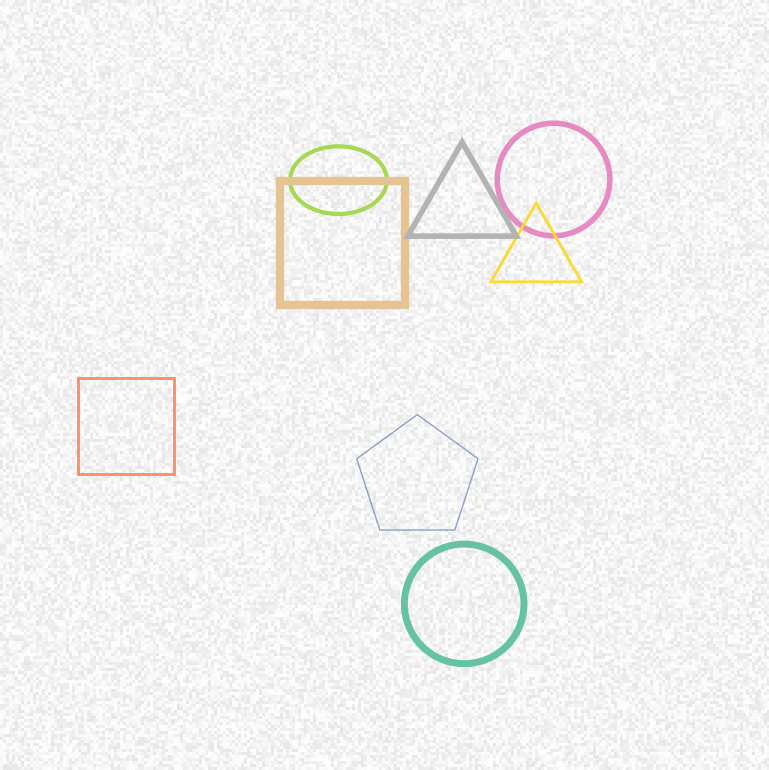[{"shape": "circle", "thickness": 2.5, "radius": 0.39, "center": [0.603, 0.216]}, {"shape": "square", "thickness": 1, "radius": 0.31, "center": [0.164, 0.447]}, {"shape": "pentagon", "thickness": 0.5, "radius": 0.41, "center": [0.542, 0.379]}, {"shape": "circle", "thickness": 2, "radius": 0.37, "center": [0.719, 0.767]}, {"shape": "oval", "thickness": 1.5, "radius": 0.31, "center": [0.44, 0.766]}, {"shape": "triangle", "thickness": 1, "radius": 0.34, "center": [0.696, 0.668]}, {"shape": "square", "thickness": 3, "radius": 0.4, "center": [0.445, 0.685]}, {"shape": "triangle", "thickness": 2, "radius": 0.41, "center": [0.6, 0.734]}]